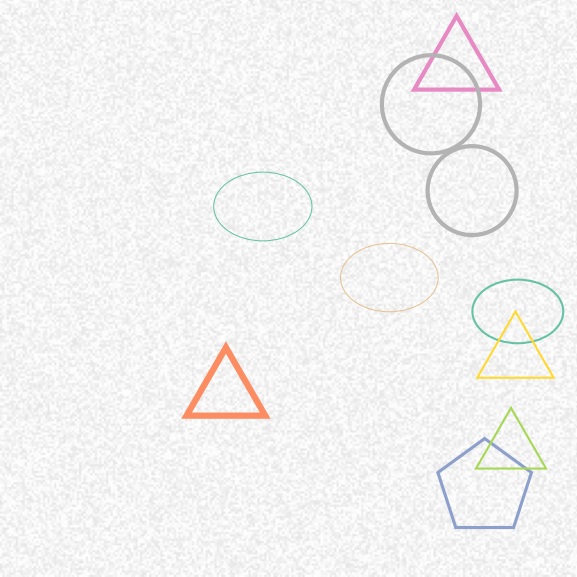[{"shape": "oval", "thickness": 0.5, "radius": 0.43, "center": [0.455, 0.642]}, {"shape": "oval", "thickness": 1, "radius": 0.39, "center": [0.897, 0.46]}, {"shape": "triangle", "thickness": 3, "radius": 0.39, "center": [0.391, 0.319]}, {"shape": "pentagon", "thickness": 1.5, "radius": 0.43, "center": [0.839, 0.155]}, {"shape": "triangle", "thickness": 2, "radius": 0.43, "center": [0.791, 0.886]}, {"shape": "triangle", "thickness": 1, "radius": 0.35, "center": [0.885, 0.223]}, {"shape": "triangle", "thickness": 1, "radius": 0.38, "center": [0.893, 0.383]}, {"shape": "oval", "thickness": 0.5, "radius": 0.42, "center": [0.674, 0.518]}, {"shape": "circle", "thickness": 2, "radius": 0.42, "center": [0.746, 0.819]}, {"shape": "circle", "thickness": 2, "radius": 0.39, "center": [0.817, 0.669]}]